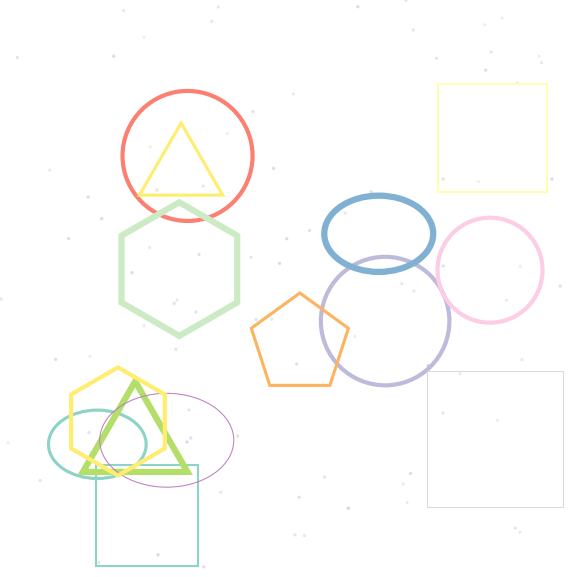[{"shape": "square", "thickness": 1, "radius": 0.44, "center": [0.254, 0.107]}, {"shape": "oval", "thickness": 1.5, "radius": 0.42, "center": [0.169, 0.23]}, {"shape": "square", "thickness": 1, "radius": 0.47, "center": [0.853, 0.76]}, {"shape": "circle", "thickness": 2, "radius": 0.56, "center": [0.667, 0.443]}, {"shape": "circle", "thickness": 2, "radius": 0.56, "center": [0.325, 0.729]}, {"shape": "oval", "thickness": 3, "radius": 0.47, "center": [0.656, 0.594]}, {"shape": "pentagon", "thickness": 1.5, "radius": 0.44, "center": [0.519, 0.403]}, {"shape": "triangle", "thickness": 3, "radius": 0.52, "center": [0.234, 0.234]}, {"shape": "circle", "thickness": 2, "radius": 0.45, "center": [0.849, 0.531]}, {"shape": "square", "thickness": 0.5, "radius": 0.59, "center": [0.858, 0.239]}, {"shape": "oval", "thickness": 0.5, "radius": 0.58, "center": [0.289, 0.237]}, {"shape": "hexagon", "thickness": 3, "radius": 0.58, "center": [0.311, 0.533]}, {"shape": "triangle", "thickness": 1.5, "radius": 0.42, "center": [0.314, 0.703]}, {"shape": "hexagon", "thickness": 2, "radius": 0.47, "center": [0.204, 0.269]}]